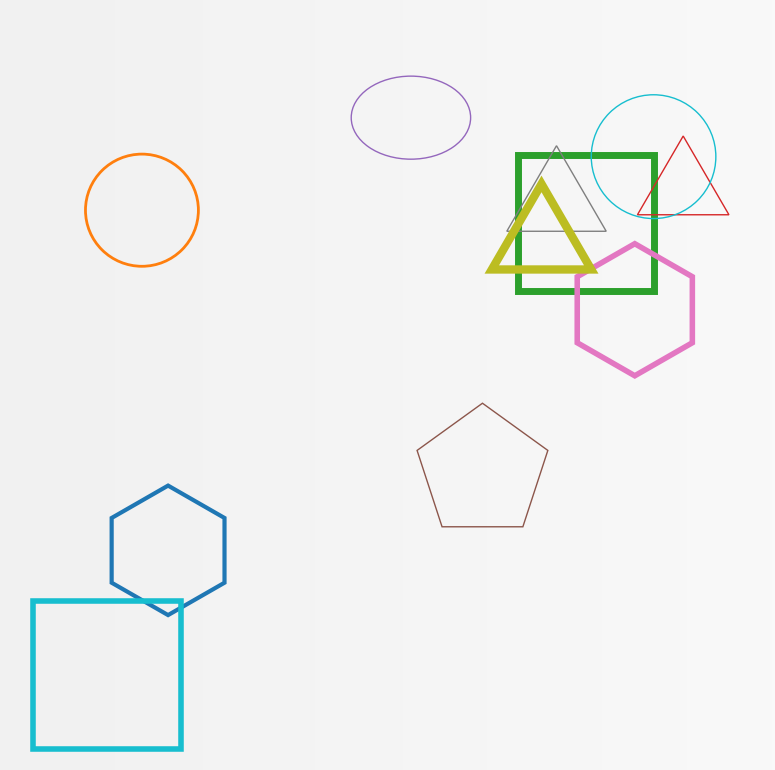[{"shape": "hexagon", "thickness": 1.5, "radius": 0.42, "center": [0.217, 0.285]}, {"shape": "circle", "thickness": 1, "radius": 0.36, "center": [0.183, 0.727]}, {"shape": "square", "thickness": 2.5, "radius": 0.44, "center": [0.756, 0.71]}, {"shape": "triangle", "thickness": 0.5, "radius": 0.34, "center": [0.882, 0.755]}, {"shape": "oval", "thickness": 0.5, "radius": 0.39, "center": [0.53, 0.847]}, {"shape": "pentagon", "thickness": 0.5, "radius": 0.44, "center": [0.623, 0.388]}, {"shape": "hexagon", "thickness": 2, "radius": 0.43, "center": [0.819, 0.598]}, {"shape": "triangle", "thickness": 0.5, "radius": 0.37, "center": [0.718, 0.737]}, {"shape": "triangle", "thickness": 3, "radius": 0.37, "center": [0.699, 0.687]}, {"shape": "square", "thickness": 2, "radius": 0.48, "center": [0.138, 0.124]}, {"shape": "circle", "thickness": 0.5, "radius": 0.4, "center": [0.843, 0.797]}]